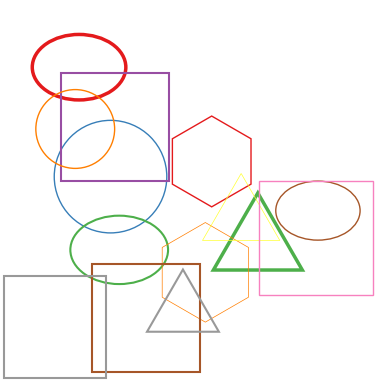[{"shape": "hexagon", "thickness": 1, "radius": 0.59, "center": [0.55, 0.581]}, {"shape": "oval", "thickness": 2.5, "radius": 0.61, "center": [0.205, 0.825]}, {"shape": "circle", "thickness": 1, "radius": 0.73, "center": [0.287, 0.541]}, {"shape": "oval", "thickness": 1.5, "radius": 0.63, "center": [0.31, 0.351]}, {"shape": "triangle", "thickness": 2.5, "radius": 0.67, "center": [0.67, 0.365]}, {"shape": "square", "thickness": 1.5, "radius": 0.7, "center": [0.299, 0.671]}, {"shape": "hexagon", "thickness": 0.5, "radius": 0.65, "center": [0.533, 0.293]}, {"shape": "circle", "thickness": 1, "radius": 0.51, "center": [0.195, 0.665]}, {"shape": "triangle", "thickness": 0.5, "radius": 0.58, "center": [0.626, 0.433]}, {"shape": "square", "thickness": 1.5, "radius": 0.7, "center": [0.379, 0.174]}, {"shape": "oval", "thickness": 1, "radius": 0.55, "center": [0.826, 0.453]}, {"shape": "square", "thickness": 1, "radius": 0.74, "center": [0.822, 0.381]}, {"shape": "triangle", "thickness": 1.5, "radius": 0.54, "center": [0.475, 0.192]}, {"shape": "square", "thickness": 1.5, "radius": 0.66, "center": [0.143, 0.151]}]